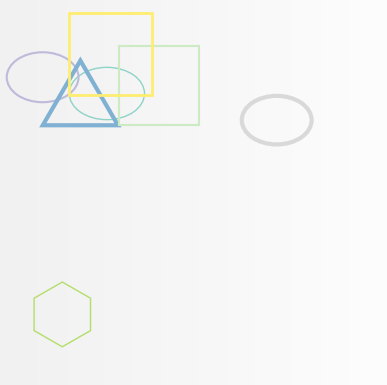[{"shape": "oval", "thickness": 1, "radius": 0.49, "center": [0.276, 0.757]}, {"shape": "oval", "thickness": 1.5, "radius": 0.46, "center": [0.11, 0.799]}, {"shape": "triangle", "thickness": 3, "radius": 0.56, "center": [0.207, 0.731]}, {"shape": "hexagon", "thickness": 1, "radius": 0.42, "center": [0.161, 0.183]}, {"shape": "oval", "thickness": 3, "radius": 0.45, "center": [0.714, 0.688]}, {"shape": "square", "thickness": 1.5, "radius": 0.51, "center": [0.411, 0.778]}, {"shape": "square", "thickness": 2, "radius": 0.53, "center": [0.285, 0.859]}]